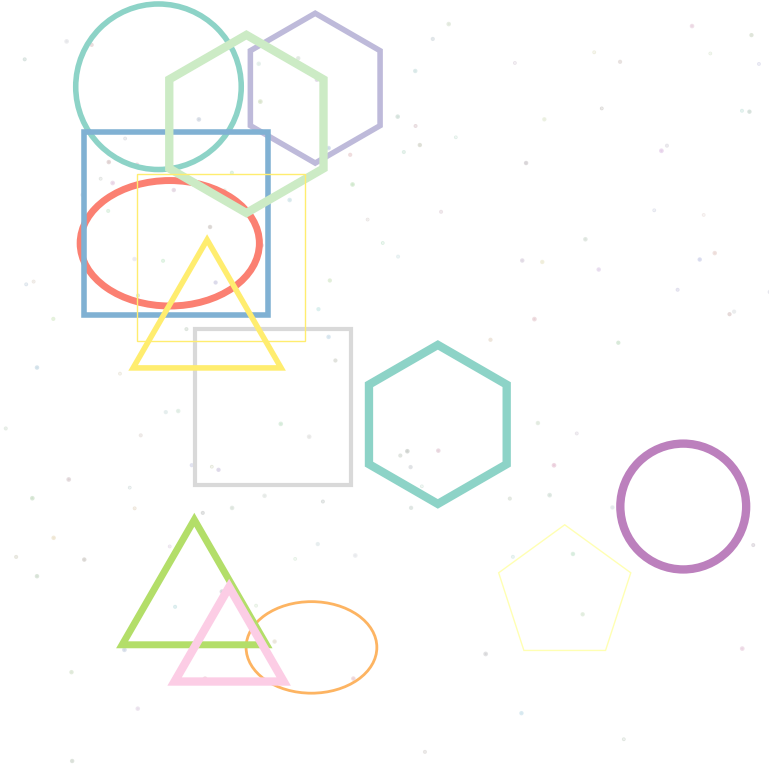[{"shape": "hexagon", "thickness": 3, "radius": 0.52, "center": [0.569, 0.449]}, {"shape": "circle", "thickness": 2, "radius": 0.54, "center": [0.206, 0.887]}, {"shape": "pentagon", "thickness": 0.5, "radius": 0.45, "center": [0.733, 0.228]}, {"shape": "hexagon", "thickness": 2, "radius": 0.49, "center": [0.409, 0.885]}, {"shape": "oval", "thickness": 2.5, "radius": 0.58, "center": [0.22, 0.684]}, {"shape": "square", "thickness": 2, "radius": 0.6, "center": [0.228, 0.71]}, {"shape": "oval", "thickness": 1, "radius": 0.42, "center": [0.405, 0.159]}, {"shape": "triangle", "thickness": 2.5, "radius": 0.54, "center": [0.252, 0.217]}, {"shape": "triangle", "thickness": 3, "radius": 0.41, "center": [0.298, 0.156]}, {"shape": "square", "thickness": 1.5, "radius": 0.51, "center": [0.354, 0.472]}, {"shape": "circle", "thickness": 3, "radius": 0.41, "center": [0.887, 0.342]}, {"shape": "hexagon", "thickness": 3, "radius": 0.58, "center": [0.32, 0.839]}, {"shape": "square", "thickness": 0.5, "radius": 0.54, "center": [0.287, 0.666]}, {"shape": "triangle", "thickness": 2, "radius": 0.55, "center": [0.269, 0.578]}]